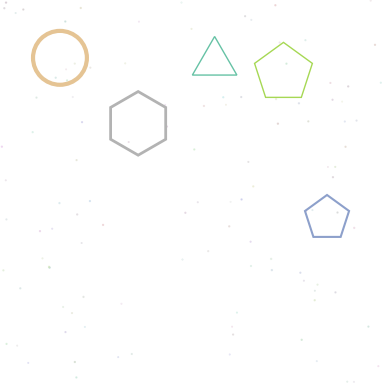[{"shape": "triangle", "thickness": 1, "radius": 0.33, "center": [0.557, 0.838]}, {"shape": "pentagon", "thickness": 1.5, "radius": 0.3, "center": [0.849, 0.433]}, {"shape": "pentagon", "thickness": 1, "radius": 0.39, "center": [0.736, 0.811]}, {"shape": "circle", "thickness": 3, "radius": 0.35, "center": [0.156, 0.85]}, {"shape": "hexagon", "thickness": 2, "radius": 0.41, "center": [0.359, 0.68]}]